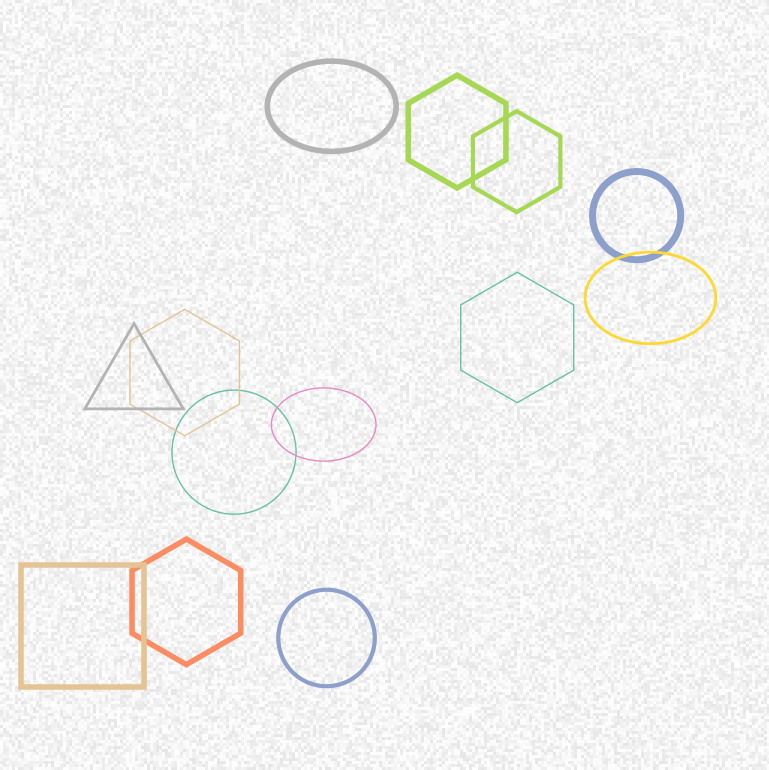[{"shape": "circle", "thickness": 0.5, "radius": 0.4, "center": [0.304, 0.413]}, {"shape": "hexagon", "thickness": 0.5, "radius": 0.42, "center": [0.672, 0.562]}, {"shape": "hexagon", "thickness": 2, "radius": 0.41, "center": [0.242, 0.218]}, {"shape": "circle", "thickness": 1.5, "radius": 0.31, "center": [0.424, 0.171]}, {"shape": "circle", "thickness": 2.5, "radius": 0.29, "center": [0.827, 0.72]}, {"shape": "oval", "thickness": 0.5, "radius": 0.34, "center": [0.42, 0.449]}, {"shape": "hexagon", "thickness": 1.5, "radius": 0.33, "center": [0.671, 0.79]}, {"shape": "hexagon", "thickness": 2, "radius": 0.37, "center": [0.594, 0.829]}, {"shape": "oval", "thickness": 1, "radius": 0.42, "center": [0.845, 0.613]}, {"shape": "hexagon", "thickness": 0.5, "radius": 0.41, "center": [0.24, 0.516]}, {"shape": "square", "thickness": 2, "radius": 0.4, "center": [0.107, 0.187]}, {"shape": "triangle", "thickness": 1, "radius": 0.37, "center": [0.174, 0.506]}, {"shape": "oval", "thickness": 2, "radius": 0.42, "center": [0.431, 0.862]}]